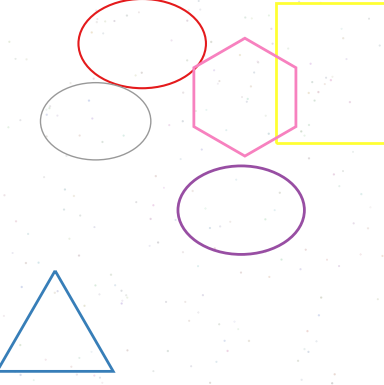[{"shape": "oval", "thickness": 1.5, "radius": 0.83, "center": [0.369, 0.887]}, {"shape": "triangle", "thickness": 2, "radius": 0.87, "center": [0.143, 0.123]}, {"shape": "oval", "thickness": 2, "radius": 0.82, "center": [0.626, 0.454]}, {"shape": "square", "thickness": 2, "radius": 0.91, "center": [0.899, 0.81]}, {"shape": "hexagon", "thickness": 2, "radius": 0.77, "center": [0.636, 0.748]}, {"shape": "oval", "thickness": 1, "radius": 0.72, "center": [0.248, 0.685]}]